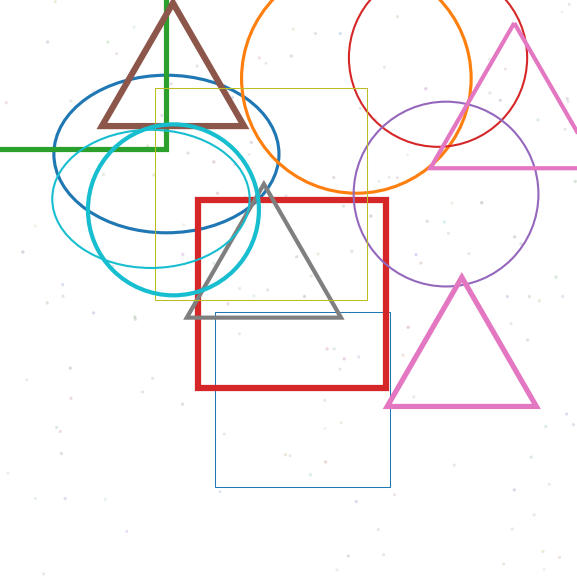[{"shape": "square", "thickness": 0.5, "radius": 0.76, "center": [0.523, 0.308]}, {"shape": "oval", "thickness": 1.5, "radius": 0.97, "center": [0.288, 0.732]}, {"shape": "circle", "thickness": 1.5, "radius": 0.99, "center": [0.617, 0.863]}, {"shape": "square", "thickness": 2.5, "radius": 0.76, "center": [0.136, 0.893]}, {"shape": "circle", "thickness": 1, "radius": 0.77, "center": [0.759, 0.899]}, {"shape": "square", "thickness": 3, "radius": 0.82, "center": [0.506, 0.491]}, {"shape": "circle", "thickness": 1, "radius": 0.8, "center": [0.772, 0.663]}, {"shape": "triangle", "thickness": 3, "radius": 0.71, "center": [0.3, 0.852]}, {"shape": "triangle", "thickness": 2, "radius": 0.84, "center": [0.89, 0.792]}, {"shape": "triangle", "thickness": 2.5, "radius": 0.75, "center": [0.8, 0.37]}, {"shape": "triangle", "thickness": 2, "radius": 0.77, "center": [0.457, 0.526]}, {"shape": "square", "thickness": 0.5, "radius": 0.92, "center": [0.452, 0.664]}, {"shape": "oval", "thickness": 1, "radius": 0.85, "center": [0.261, 0.655]}, {"shape": "circle", "thickness": 2, "radius": 0.74, "center": [0.3, 0.636]}]